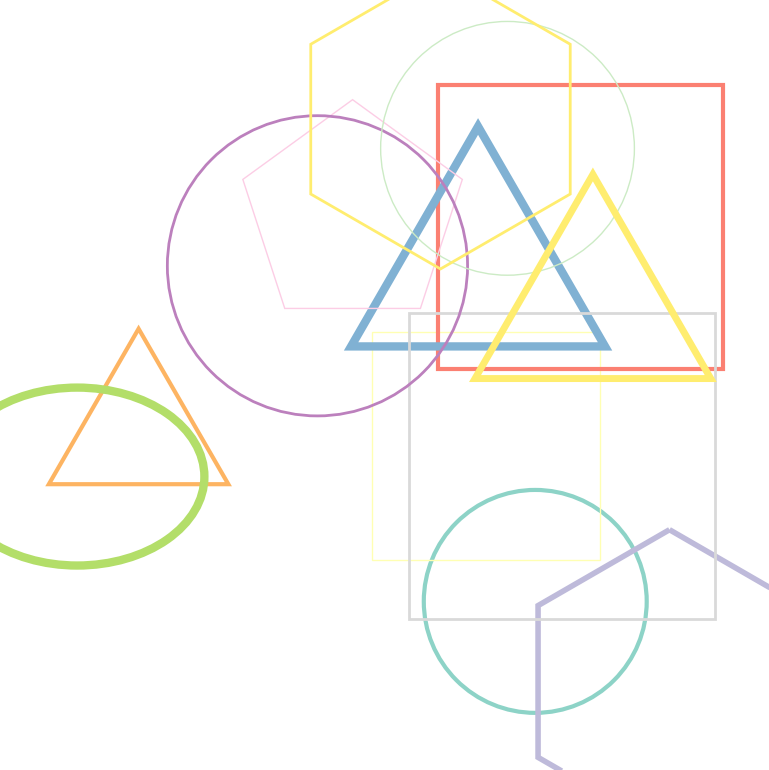[{"shape": "circle", "thickness": 1.5, "radius": 0.72, "center": [0.695, 0.219]}, {"shape": "square", "thickness": 0.5, "radius": 0.74, "center": [0.631, 0.421]}, {"shape": "hexagon", "thickness": 2, "radius": 0.99, "center": [0.869, 0.115]}, {"shape": "square", "thickness": 1.5, "radius": 0.92, "center": [0.754, 0.705]}, {"shape": "triangle", "thickness": 3, "radius": 0.95, "center": [0.621, 0.645]}, {"shape": "triangle", "thickness": 1.5, "radius": 0.67, "center": [0.18, 0.438]}, {"shape": "oval", "thickness": 3, "radius": 0.83, "center": [0.1, 0.381]}, {"shape": "pentagon", "thickness": 0.5, "radius": 0.75, "center": [0.458, 0.721]}, {"shape": "square", "thickness": 1, "radius": 0.99, "center": [0.729, 0.394]}, {"shape": "circle", "thickness": 1, "radius": 0.97, "center": [0.412, 0.655]}, {"shape": "circle", "thickness": 0.5, "radius": 0.82, "center": [0.659, 0.807]}, {"shape": "hexagon", "thickness": 1, "radius": 0.97, "center": [0.572, 0.845]}, {"shape": "triangle", "thickness": 2.5, "radius": 0.88, "center": [0.77, 0.597]}]